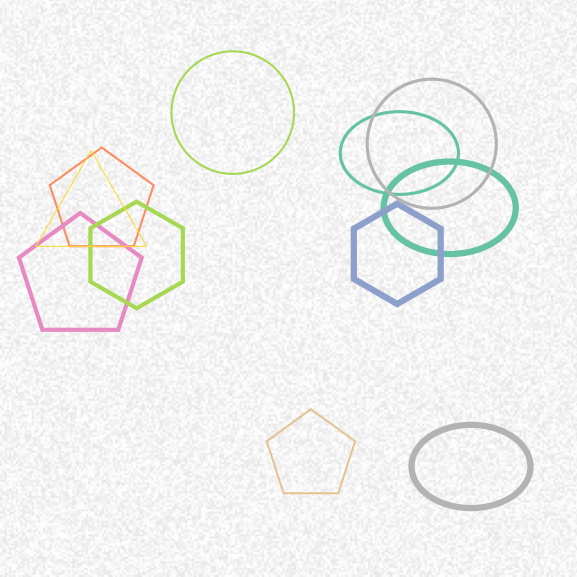[{"shape": "oval", "thickness": 3, "radius": 0.57, "center": [0.779, 0.639]}, {"shape": "oval", "thickness": 1.5, "radius": 0.51, "center": [0.692, 0.734]}, {"shape": "pentagon", "thickness": 1, "radius": 0.47, "center": [0.176, 0.649]}, {"shape": "hexagon", "thickness": 3, "radius": 0.43, "center": [0.688, 0.56]}, {"shape": "pentagon", "thickness": 2, "radius": 0.56, "center": [0.139, 0.518]}, {"shape": "circle", "thickness": 1, "radius": 0.53, "center": [0.403, 0.804]}, {"shape": "hexagon", "thickness": 2, "radius": 0.46, "center": [0.237, 0.558]}, {"shape": "triangle", "thickness": 0.5, "radius": 0.55, "center": [0.158, 0.628]}, {"shape": "pentagon", "thickness": 1, "radius": 0.4, "center": [0.538, 0.21]}, {"shape": "circle", "thickness": 1.5, "radius": 0.56, "center": [0.748, 0.75]}, {"shape": "oval", "thickness": 3, "radius": 0.51, "center": [0.816, 0.191]}]